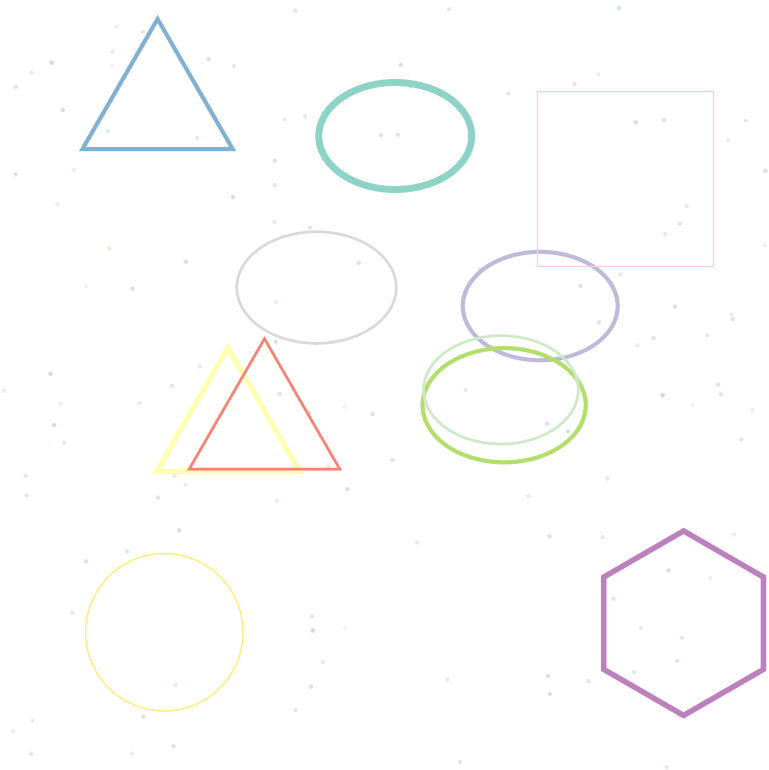[{"shape": "oval", "thickness": 2.5, "radius": 0.5, "center": [0.513, 0.823]}, {"shape": "triangle", "thickness": 2, "radius": 0.54, "center": [0.296, 0.441]}, {"shape": "oval", "thickness": 1.5, "radius": 0.5, "center": [0.702, 0.603]}, {"shape": "triangle", "thickness": 1, "radius": 0.56, "center": [0.343, 0.447]}, {"shape": "triangle", "thickness": 1.5, "radius": 0.56, "center": [0.205, 0.863]}, {"shape": "oval", "thickness": 1.5, "radius": 0.53, "center": [0.655, 0.474]}, {"shape": "square", "thickness": 0.5, "radius": 0.57, "center": [0.811, 0.768]}, {"shape": "oval", "thickness": 1, "radius": 0.52, "center": [0.411, 0.627]}, {"shape": "hexagon", "thickness": 2, "radius": 0.6, "center": [0.888, 0.191]}, {"shape": "oval", "thickness": 1, "radius": 0.5, "center": [0.651, 0.494]}, {"shape": "circle", "thickness": 0.5, "radius": 0.51, "center": [0.213, 0.179]}]